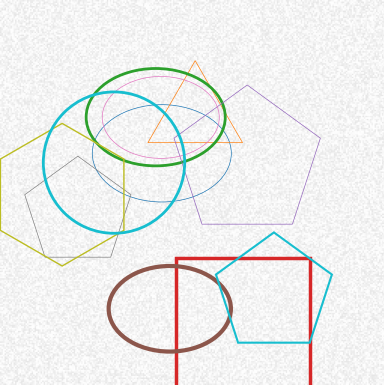[{"shape": "oval", "thickness": 0.5, "radius": 0.9, "center": [0.42, 0.602]}, {"shape": "triangle", "thickness": 0.5, "radius": 0.71, "center": [0.507, 0.7]}, {"shape": "oval", "thickness": 2, "radius": 0.9, "center": [0.404, 0.696]}, {"shape": "square", "thickness": 2.5, "radius": 0.87, "center": [0.632, 0.156]}, {"shape": "pentagon", "thickness": 0.5, "radius": 1.0, "center": [0.642, 0.579]}, {"shape": "oval", "thickness": 3, "radius": 0.79, "center": [0.441, 0.198]}, {"shape": "oval", "thickness": 0.5, "radius": 0.76, "center": [0.418, 0.695]}, {"shape": "pentagon", "thickness": 0.5, "radius": 0.73, "center": [0.202, 0.449]}, {"shape": "hexagon", "thickness": 1, "radius": 0.93, "center": [0.161, 0.494]}, {"shape": "circle", "thickness": 2, "radius": 0.92, "center": [0.296, 0.578]}, {"shape": "pentagon", "thickness": 1.5, "radius": 0.79, "center": [0.711, 0.238]}]